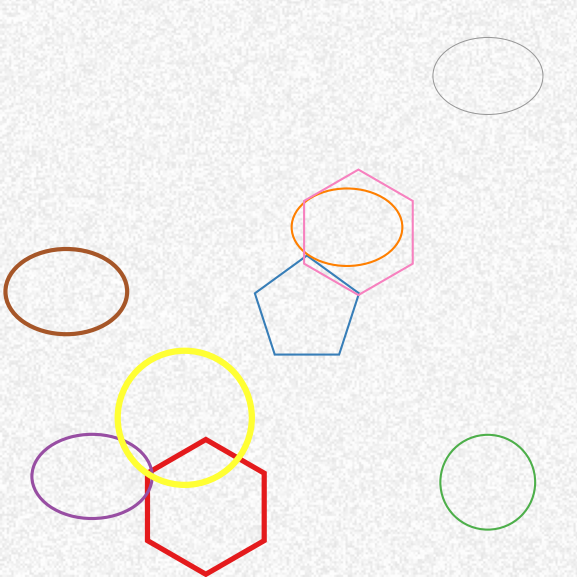[{"shape": "hexagon", "thickness": 2.5, "radius": 0.58, "center": [0.356, 0.121]}, {"shape": "pentagon", "thickness": 1, "radius": 0.47, "center": [0.531, 0.462]}, {"shape": "circle", "thickness": 1, "radius": 0.41, "center": [0.845, 0.164]}, {"shape": "oval", "thickness": 1.5, "radius": 0.52, "center": [0.159, 0.174]}, {"shape": "oval", "thickness": 1, "radius": 0.48, "center": [0.601, 0.606]}, {"shape": "circle", "thickness": 3, "radius": 0.58, "center": [0.32, 0.276]}, {"shape": "oval", "thickness": 2, "radius": 0.53, "center": [0.115, 0.494]}, {"shape": "hexagon", "thickness": 1, "radius": 0.54, "center": [0.621, 0.597]}, {"shape": "oval", "thickness": 0.5, "radius": 0.48, "center": [0.845, 0.868]}]